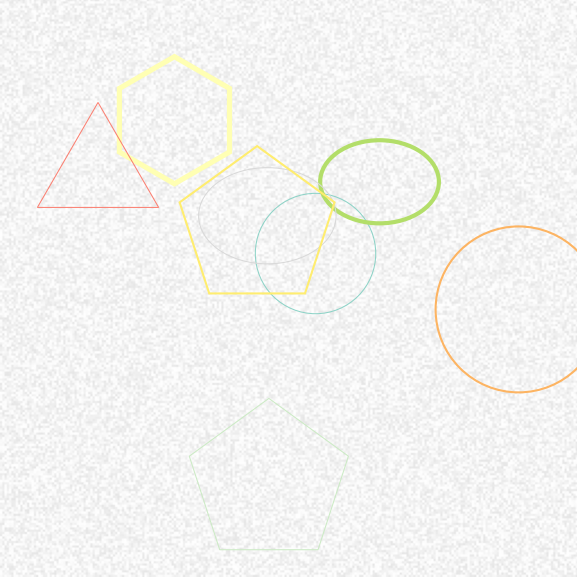[{"shape": "circle", "thickness": 0.5, "radius": 0.52, "center": [0.546, 0.56]}, {"shape": "hexagon", "thickness": 2.5, "radius": 0.55, "center": [0.302, 0.791]}, {"shape": "triangle", "thickness": 0.5, "radius": 0.61, "center": [0.17, 0.701]}, {"shape": "circle", "thickness": 1, "radius": 0.72, "center": [0.898, 0.463]}, {"shape": "oval", "thickness": 2, "radius": 0.51, "center": [0.657, 0.684]}, {"shape": "oval", "thickness": 0.5, "radius": 0.6, "center": [0.463, 0.626]}, {"shape": "pentagon", "thickness": 0.5, "radius": 0.72, "center": [0.466, 0.164]}, {"shape": "pentagon", "thickness": 1, "radius": 0.71, "center": [0.445, 0.605]}]